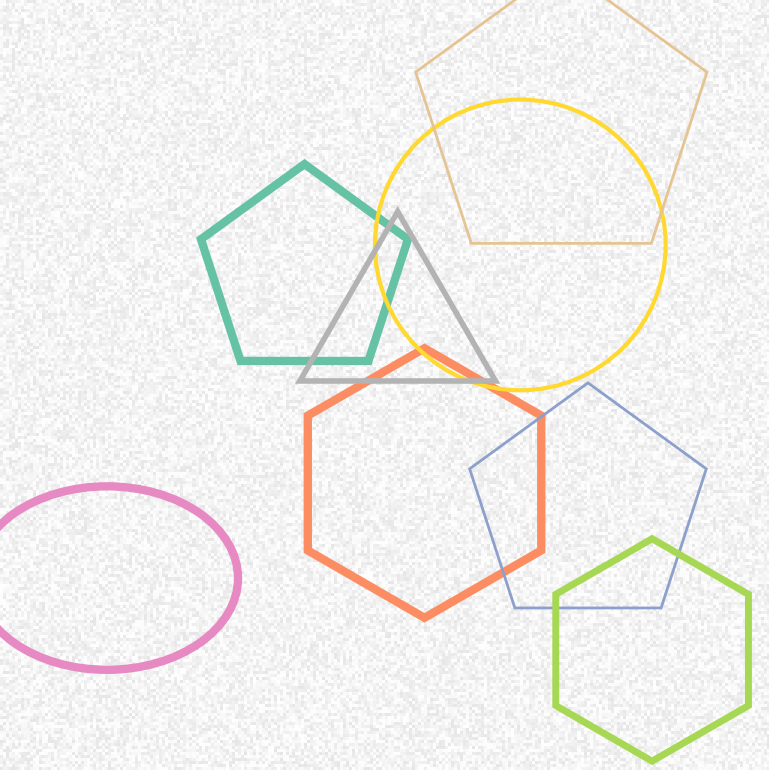[{"shape": "pentagon", "thickness": 3, "radius": 0.71, "center": [0.395, 0.646]}, {"shape": "hexagon", "thickness": 3, "radius": 0.88, "center": [0.551, 0.373]}, {"shape": "pentagon", "thickness": 1, "radius": 0.81, "center": [0.764, 0.341]}, {"shape": "oval", "thickness": 3, "radius": 0.85, "center": [0.139, 0.249]}, {"shape": "hexagon", "thickness": 2.5, "radius": 0.72, "center": [0.847, 0.156]}, {"shape": "circle", "thickness": 1.5, "radius": 0.94, "center": [0.676, 0.682]}, {"shape": "pentagon", "thickness": 1, "radius": 0.99, "center": [0.729, 0.845]}, {"shape": "triangle", "thickness": 2, "radius": 0.73, "center": [0.516, 0.579]}]